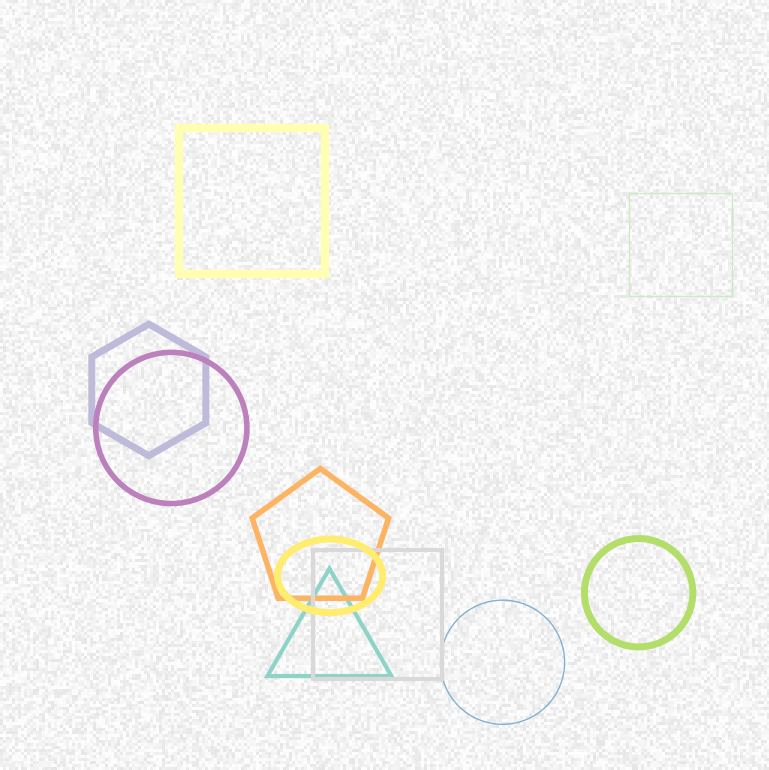[{"shape": "triangle", "thickness": 1.5, "radius": 0.47, "center": [0.428, 0.169]}, {"shape": "square", "thickness": 3, "radius": 0.47, "center": [0.327, 0.739]}, {"shape": "hexagon", "thickness": 2.5, "radius": 0.43, "center": [0.193, 0.494]}, {"shape": "circle", "thickness": 0.5, "radius": 0.4, "center": [0.653, 0.14]}, {"shape": "pentagon", "thickness": 2, "radius": 0.47, "center": [0.416, 0.298]}, {"shape": "circle", "thickness": 2.5, "radius": 0.35, "center": [0.829, 0.23]}, {"shape": "square", "thickness": 1.5, "radius": 0.42, "center": [0.49, 0.202]}, {"shape": "circle", "thickness": 2, "radius": 0.49, "center": [0.223, 0.444]}, {"shape": "square", "thickness": 0.5, "radius": 0.34, "center": [0.884, 0.683]}, {"shape": "oval", "thickness": 2.5, "radius": 0.34, "center": [0.429, 0.252]}]